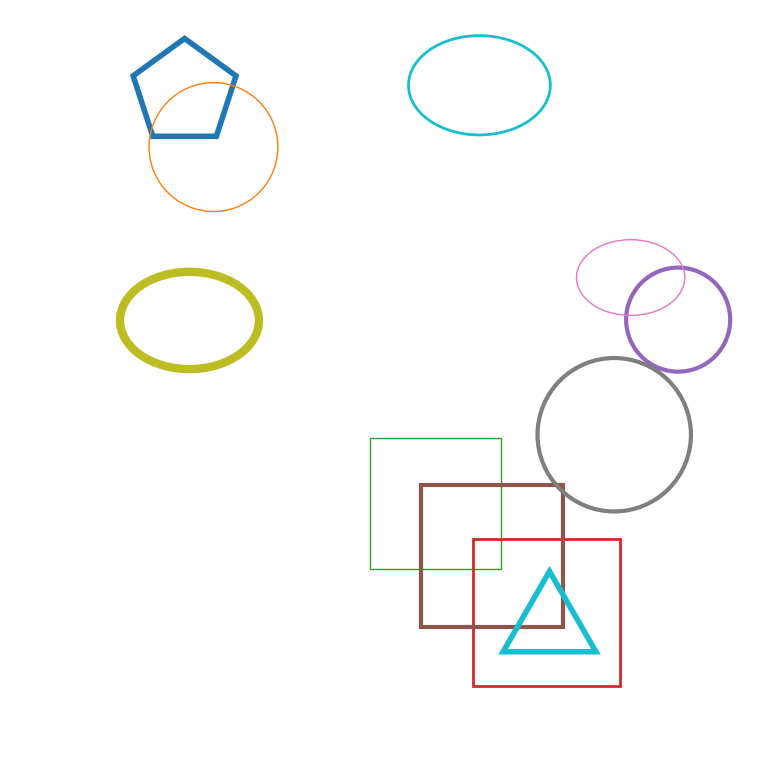[{"shape": "pentagon", "thickness": 2, "radius": 0.35, "center": [0.24, 0.88]}, {"shape": "circle", "thickness": 0.5, "radius": 0.42, "center": [0.277, 0.809]}, {"shape": "square", "thickness": 0.5, "radius": 0.43, "center": [0.565, 0.346]}, {"shape": "square", "thickness": 1, "radius": 0.48, "center": [0.71, 0.204]}, {"shape": "circle", "thickness": 1.5, "radius": 0.34, "center": [0.881, 0.585]}, {"shape": "square", "thickness": 1.5, "radius": 0.46, "center": [0.639, 0.278]}, {"shape": "oval", "thickness": 0.5, "radius": 0.35, "center": [0.819, 0.64]}, {"shape": "circle", "thickness": 1.5, "radius": 0.5, "center": [0.798, 0.435]}, {"shape": "oval", "thickness": 3, "radius": 0.45, "center": [0.246, 0.584]}, {"shape": "oval", "thickness": 1, "radius": 0.46, "center": [0.623, 0.889]}, {"shape": "triangle", "thickness": 2, "radius": 0.35, "center": [0.714, 0.188]}]